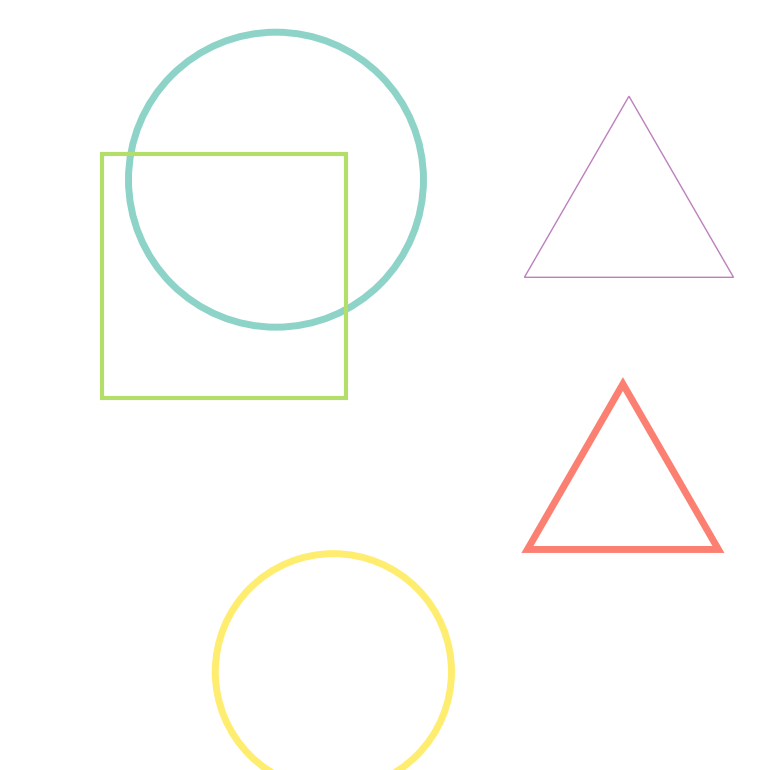[{"shape": "circle", "thickness": 2.5, "radius": 0.96, "center": [0.358, 0.767]}, {"shape": "triangle", "thickness": 2.5, "radius": 0.72, "center": [0.809, 0.358]}, {"shape": "square", "thickness": 1.5, "radius": 0.79, "center": [0.291, 0.641]}, {"shape": "triangle", "thickness": 0.5, "radius": 0.78, "center": [0.817, 0.718]}, {"shape": "circle", "thickness": 2.5, "radius": 0.77, "center": [0.433, 0.128]}]